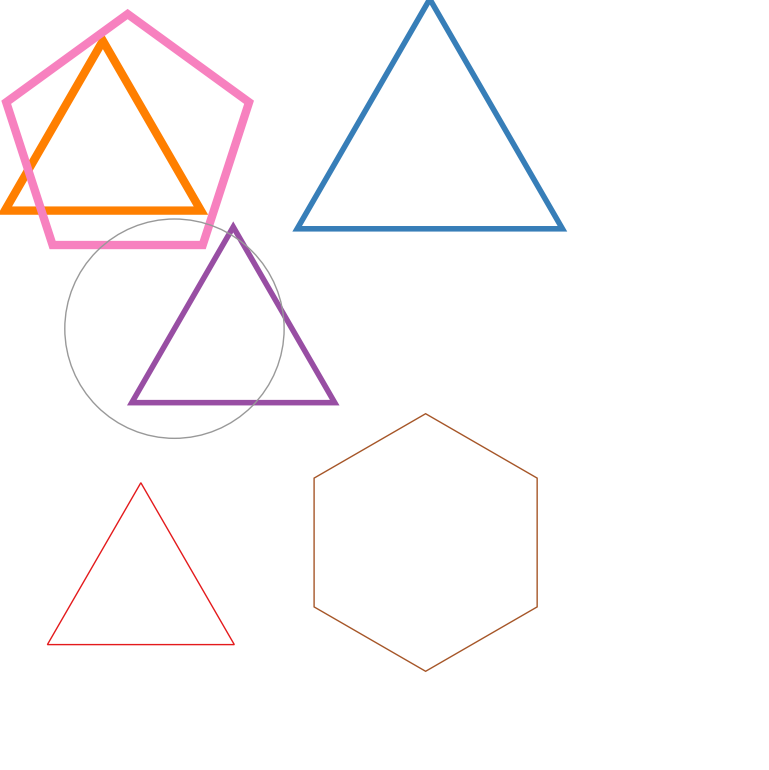[{"shape": "triangle", "thickness": 0.5, "radius": 0.7, "center": [0.183, 0.233]}, {"shape": "triangle", "thickness": 2, "radius": 0.99, "center": [0.558, 0.802]}, {"shape": "triangle", "thickness": 2, "radius": 0.76, "center": [0.303, 0.553]}, {"shape": "triangle", "thickness": 3, "radius": 0.74, "center": [0.134, 0.8]}, {"shape": "hexagon", "thickness": 0.5, "radius": 0.84, "center": [0.553, 0.295]}, {"shape": "pentagon", "thickness": 3, "radius": 0.83, "center": [0.166, 0.816]}, {"shape": "circle", "thickness": 0.5, "radius": 0.71, "center": [0.227, 0.573]}]